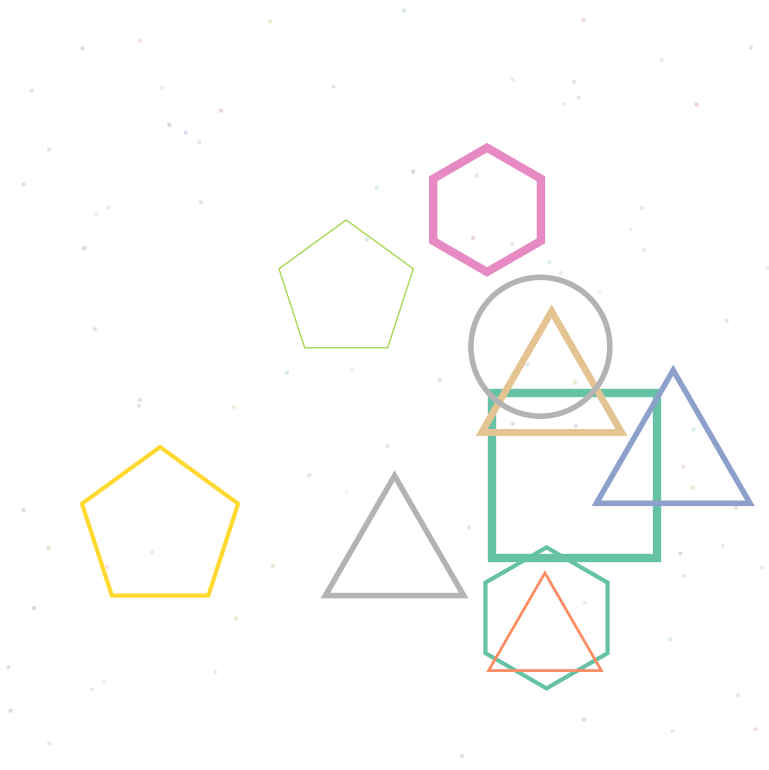[{"shape": "hexagon", "thickness": 1.5, "radius": 0.46, "center": [0.71, 0.198]}, {"shape": "square", "thickness": 3, "radius": 0.54, "center": [0.746, 0.382]}, {"shape": "triangle", "thickness": 1, "radius": 0.42, "center": [0.708, 0.171]}, {"shape": "triangle", "thickness": 2, "radius": 0.58, "center": [0.874, 0.404]}, {"shape": "hexagon", "thickness": 3, "radius": 0.4, "center": [0.633, 0.728]}, {"shape": "pentagon", "thickness": 0.5, "radius": 0.46, "center": [0.45, 0.623]}, {"shape": "pentagon", "thickness": 1.5, "radius": 0.53, "center": [0.208, 0.313]}, {"shape": "triangle", "thickness": 2.5, "radius": 0.52, "center": [0.716, 0.491]}, {"shape": "circle", "thickness": 2, "radius": 0.45, "center": [0.702, 0.55]}, {"shape": "triangle", "thickness": 2, "radius": 0.52, "center": [0.512, 0.278]}]